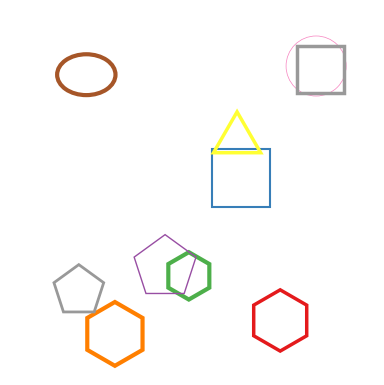[{"shape": "hexagon", "thickness": 2.5, "radius": 0.4, "center": [0.728, 0.168]}, {"shape": "square", "thickness": 1.5, "radius": 0.38, "center": [0.625, 0.539]}, {"shape": "hexagon", "thickness": 3, "radius": 0.31, "center": [0.49, 0.283]}, {"shape": "pentagon", "thickness": 1, "radius": 0.42, "center": [0.429, 0.306]}, {"shape": "hexagon", "thickness": 3, "radius": 0.41, "center": [0.298, 0.133]}, {"shape": "triangle", "thickness": 2.5, "radius": 0.35, "center": [0.616, 0.639]}, {"shape": "oval", "thickness": 3, "radius": 0.38, "center": [0.224, 0.806]}, {"shape": "circle", "thickness": 0.5, "radius": 0.39, "center": [0.821, 0.829]}, {"shape": "square", "thickness": 2.5, "radius": 0.3, "center": [0.833, 0.82]}, {"shape": "pentagon", "thickness": 2, "radius": 0.34, "center": [0.205, 0.245]}]